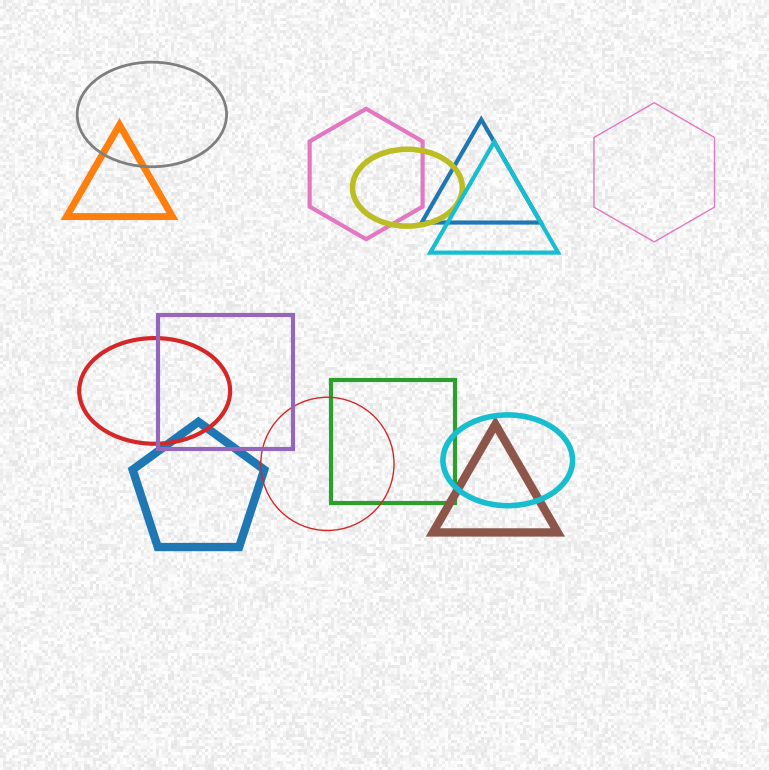[{"shape": "pentagon", "thickness": 3, "radius": 0.45, "center": [0.258, 0.362]}, {"shape": "triangle", "thickness": 1.5, "radius": 0.45, "center": [0.625, 0.756]}, {"shape": "triangle", "thickness": 2.5, "radius": 0.4, "center": [0.155, 0.758]}, {"shape": "square", "thickness": 1.5, "radius": 0.4, "center": [0.511, 0.427]}, {"shape": "oval", "thickness": 1.5, "radius": 0.49, "center": [0.201, 0.492]}, {"shape": "circle", "thickness": 0.5, "radius": 0.43, "center": [0.425, 0.398]}, {"shape": "square", "thickness": 1.5, "radius": 0.44, "center": [0.293, 0.504]}, {"shape": "triangle", "thickness": 3, "radius": 0.47, "center": [0.643, 0.355]}, {"shape": "hexagon", "thickness": 1.5, "radius": 0.42, "center": [0.475, 0.774]}, {"shape": "hexagon", "thickness": 0.5, "radius": 0.45, "center": [0.85, 0.776]}, {"shape": "oval", "thickness": 1, "radius": 0.49, "center": [0.197, 0.851]}, {"shape": "oval", "thickness": 2, "radius": 0.36, "center": [0.529, 0.756]}, {"shape": "oval", "thickness": 2, "radius": 0.42, "center": [0.659, 0.402]}, {"shape": "triangle", "thickness": 1.5, "radius": 0.48, "center": [0.642, 0.72]}]